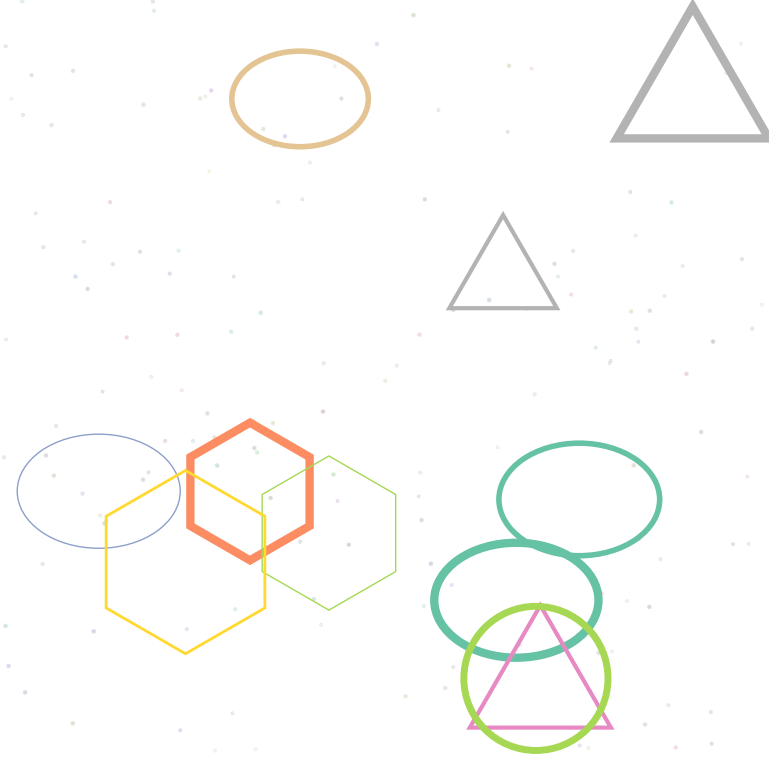[{"shape": "oval", "thickness": 3, "radius": 0.53, "center": [0.671, 0.22]}, {"shape": "oval", "thickness": 2, "radius": 0.52, "center": [0.752, 0.351]}, {"shape": "hexagon", "thickness": 3, "radius": 0.45, "center": [0.325, 0.362]}, {"shape": "oval", "thickness": 0.5, "radius": 0.53, "center": [0.128, 0.362]}, {"shape": "triangle", "thickness": 1.5, "radius": 0.53, "center": [0.702, 0.108]}, {"shape": "hexagon", "thickness": 0.5, "radius": 0.5, "center": [0.427, 0.308]}, {"shape": "circle", "thickness": 2.5, "radius": 0.47, "center": [0.696, 0.119]}, {"shape": "hexagon", "thickness": 1, "radius": 0.6, "center": [0.241, 0.27]}, {"shape": "oval", "thickness": 2, "radius": 0.44, "center": [0.39, 0.872]}, {"shape": "triangle", "thickness": 3, "radius": 0.57, "center": [0.9, 0.877]}, {"shape": "triangle", "thickness": 1.5, "radius": 0.4, "center": [0.653, 0.64]}]